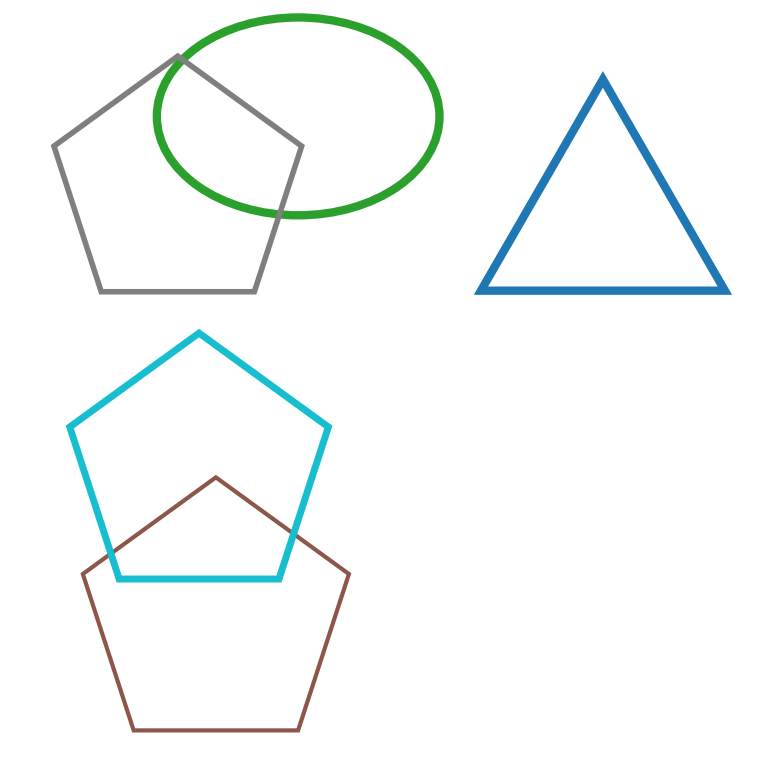[{"shape": "triangle", "thickness": 3, "radius": 0.91, "center": [0.783, 0.714]}, {"shape": "oval", "thickness": 3, "radius": 0.92, "center": [0.387, 0.849]}, {"shape": "pentagon", "thickness": 1.5, "radius": 0.91, "center": [0.28, 0.198]}, {"shape": "pentagon", "thickness": 2, "radius": 0.85, "center": [0.231, 0.758]}, {"shape": "pentagon", "thickness": 2.5, "radius": 0.88, "center": [0.259, 0.391]}]